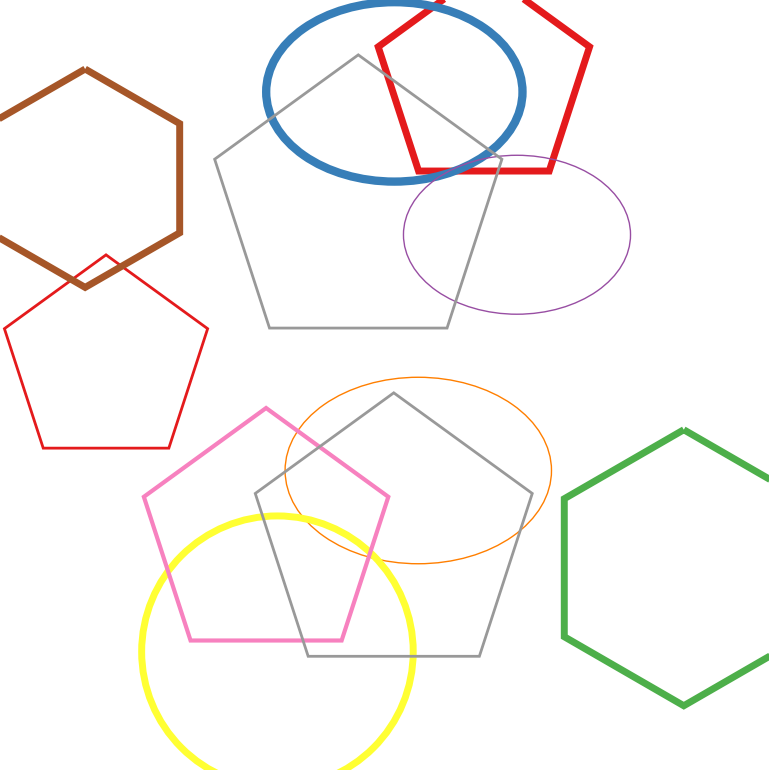[{"shape": "pentagon", "thickness": 1, "radius": 0.69, "center": [0.138, 0.53]}, {"shape": "pentagon", "thickness": 2.5, "radius": 0.72, "center": [0.628, 0.895]}, {"shape": "oval", "thickness": 3, "radius": 0.83, "center": [0.512, 0.881]}, {"shape": "hexagon", "thickness": 2.5, "radius": 0.9, "center": [0.888, 0.263]}, {"shape": "oval", "thickness": 0.5, "radius": 0.74, "center": [0.671, 0.695]}, {"shape": "oval", "thickness": 0.5, "radius": 0.86, "center": [0.543, 0.389]}, {"shape": "circle", "thickness": 2.5, "radius": 0.88, "center": [0.36, 0.154]}, {"shape": "hexagon", "thickness": 2.5, "radius": 0.71, "center": [0.111, 0.769]}, {"shape": "pentagon", "thickness": 1.5, "radius": 0.83, "center": [0.346, 0.303]}, {"shape": "pentagon", "thickness": 1, "radius": 0.95, "center": [0.511, 0.301]}, {"shape": "pentagon", "thickness": 1, "radius": 0.98, "center": [0.465, 0.733]}]